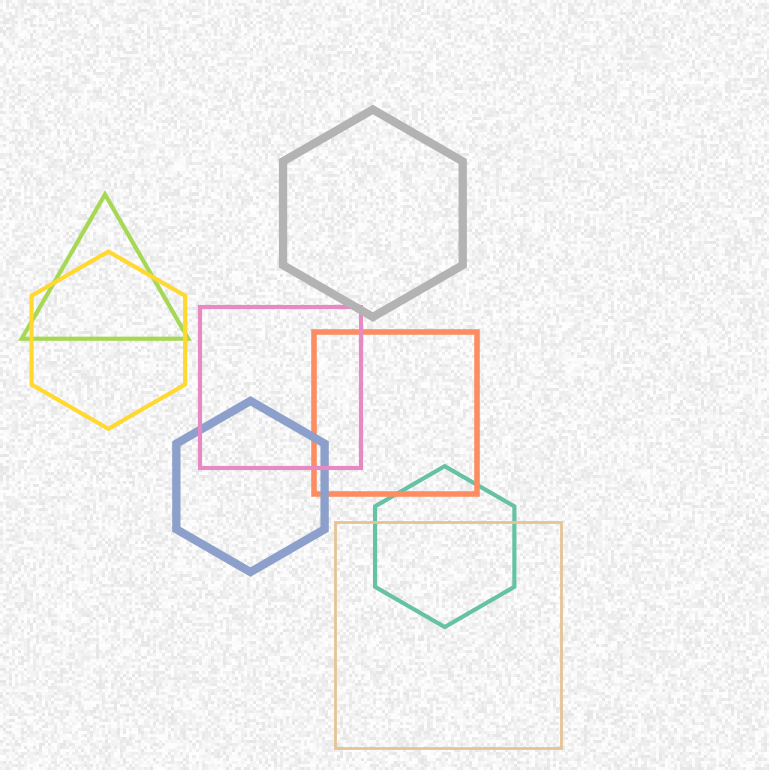[{"shape": "hexagon", "thickness": 1.5, "radius": 0.52, "center": [0.578, 0.29]}, {"shape": "square", "thickness": 2, "radius": 0.53, "center": [0.514, 0.464]}, {"shape": "hexagon", "thickness": 3, "radius": 0.56, "center": [0.325, 0.368]}, {"shape": "square", "thickness": 1.5, "radius": 0.52, "center": [0.364, 0.497]}, {"shape": "triangle", "thickness": 1.5, "radius": 0.62, "center": [0.136, 0.623]}, {"shape": "hexagon", "thickness": 1.5, "radius": 0.58, "center": [0.141, 0.558]}, {"shape": "square", "thickness": 1, "radius": 0.73, "center": [0.581, 0.175]}, {"shape": "hexagon", "thickness": 3, "radius": 0.67, "center": [0.484, 0.723]}]